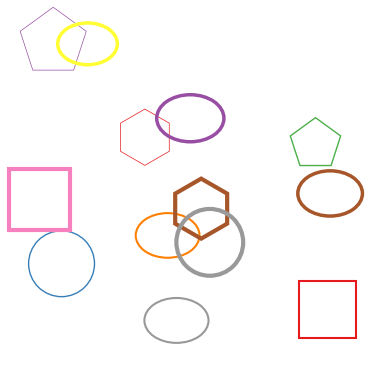[{"shape": "square", "thickness": 1.5, "radius": 0.37, "center": [0.851, 0.196]}, {"shape": "hexagon", "thickness": 0.5, "radius": 0.37, "center": [0.376, 0.644]}, {"shape": "circle", "thickness": 1, "radius": 0.43, "center": [0.16, 0.315]}, {"shape": "pentagon", "thickness": 1, "radius": 0.34, "center": [0.819, 0.626]}, {"shape": "pentagon", "thickness": 0.5, "radius": 0.45, "center": [0.138, 0.891]}, {"shape": "oval", "thickness": 2.5, "radius": 0.44, "center": [0.494, 0.693]}, {"shape": "oval", "thickness": 1.5, "radius": 0.41, "center": [0.435, 0.388]}, {"shape": "oval", "thickness": 2.5, "radius": 0.39, "center": [0.227, 0.886]}, {"shape": "oval", "thickness": 2.5, "radius": 0.42, "center": [0.857, 0.498]}, {"shape": "hexagon", "thickness": 3, "radius": 0.39, "center": [0.523, 0.458]}, {"shape": "square", "thickness": 3, "radius": 0.4, "center": [0.103, 0.482]}, {"shape": "oval", "thickness": 1.5, "radius": 0.42, "center": [0.458, 0.168]}, {"shape": "circle", "thickness": 3, "radius": 0.43, "center": [0.545, 0.371]}]